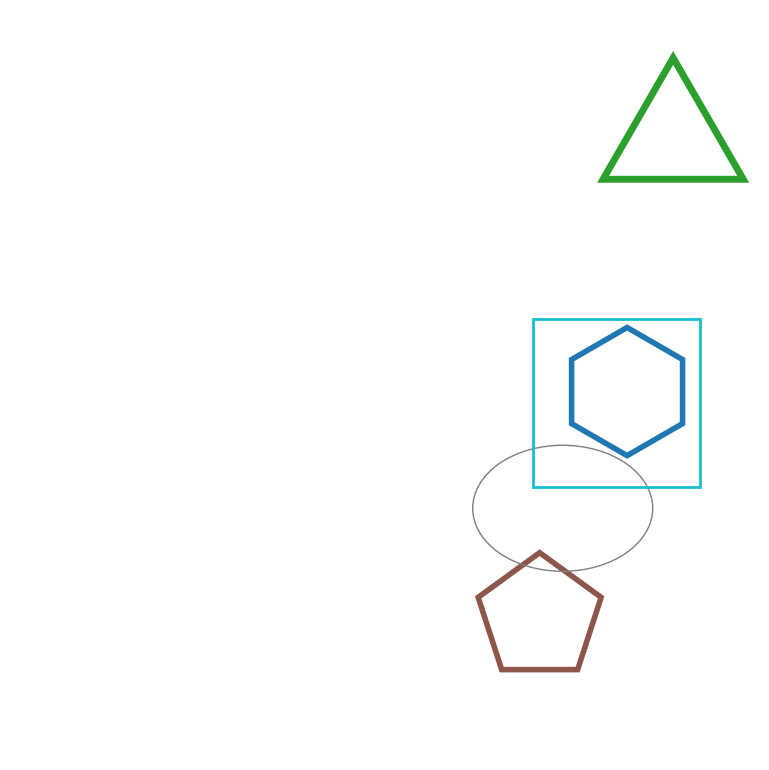[{"shape": "hexagon", "thickness": 2, "radius": 0.42, "center": [0.814, 0.491]}, {"shape": "triangle", "thickness": 2.5, "radius": 0.53, "center": [0.874, 0.82]}, {"shape": "pentagon", "thickness": 2, "radius": 0.42, "center": [0.701, 0.198]}, {"shape": "oval", "thickness": 0.5, "radius": 0.58, "center": [0.731, 0.34]}, {"shape": "square", "thickness": 1, "radius": 0.54, "center": [0.801, 0.477]}]